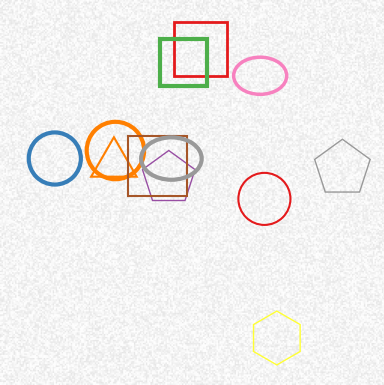[{"shape": "circle", "thickness": 1.5, "radius": 0.34, "center": [0.687, 0.483]}, {"shape": "square", "thickness": 2, "radius": 0.35, "center": [0.521, 0.873]}, {"shape": "circle", "thickness": 3, "radius": 0.34, "center": [0.142, 0.588]}, {"shape": "square", "thickness": 3, "radius": 0.31, "center": [0.477, 0.839]}, {"shape": "pentagon", "thickness": 1, "radius": 0.36, "center": [0.438, 0.537]}, {"shape": "triangle", "thickness": 1.5, "radius": 0.34, "center": [0.296, 0.575]}, {"shape": "circle", "thickness": 3, "radius": 0.37, "center": [0.3, 0.609]}, {"shape": "hexagon", "thickness": 1, "radius": 0.35, "center": [0.719, 0.122]}, {"shape": "square", "thickness": 1.5, "radius": 0.39, "center": [0.409, 0.568]}, {"shape": "oval", "thickness": 2.5, "radius": 0.34, "center": [0.676, 0.803]}, {"shape": "pentagon", "thickness": 1, "radius": 0.38, "center": [0.889, 0.563]}, {"shape": "oval", "thickness": 3, "radius": 0.39, "center": [0.445, 0.588]}]